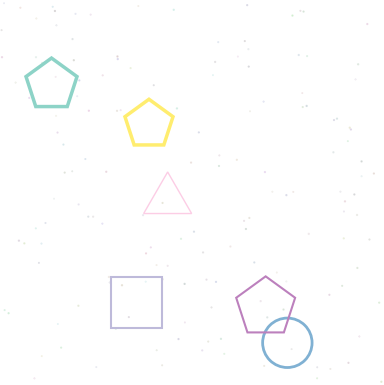[{"shape": "pentagon", "thickness": 2.5, "radius": 0.35, "center": [0.134, 0.78]}, {"shape": "square", "thickness": 1.5, "radius": 0.34, "center": [0.354, 0.214]}, {"shape": "circle", "thickness": 2, "radius": 0.32, "center": [0.746, 0.11]}, {"shape": "triangle", "thickness": 1, "radius": 0.36, "center": [0.435, 0.481]}, {"shape": "pentagon", "thickness": 1.5, "radius": 0.4, "center": [0.69, 0.202]}, {"shape": "pentagon", "thickness": 2.5, "radius": 0.33, "center": [0.387, 0.677]}]